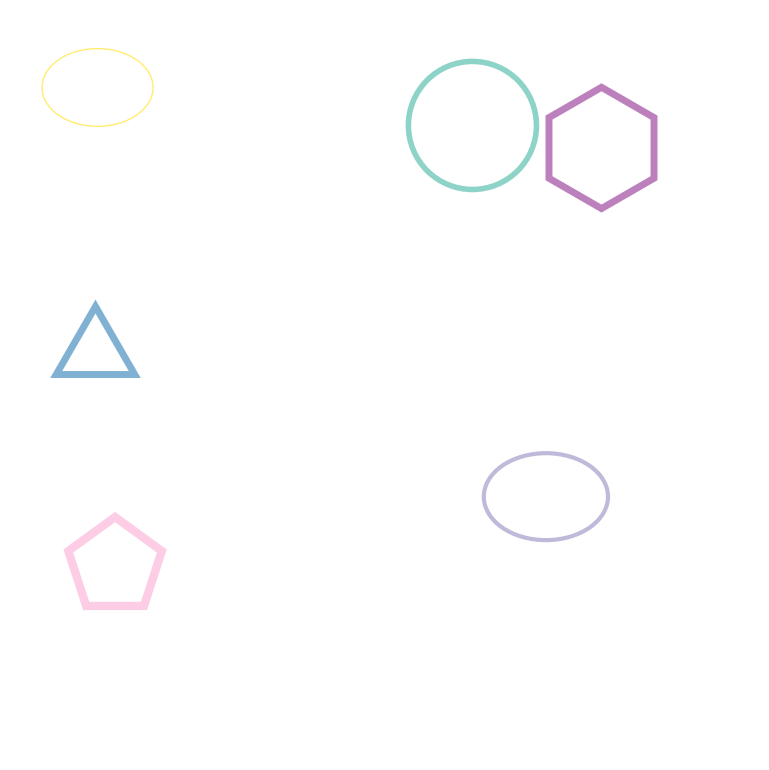[{"shape": "circle", "thickness": 2, "radius": 0.42, "center": [0.614, 0.837]}, {"shape": "oval", "thickness": 1.5, "radius": 0.4, "center": [0.709, 0.355]}, {"shape": "triangle", "thickness": 2.5, "radius": 0.29, "center": [0.124, 0.543]}, {"shape": "pentagon", "thickness": 3, "radius": 0.32, "center": [0.149, 0.265]}, {"shape": "hexagon", "thickness": 2.5, "radius": 0.39, "center": [0.781, 0.808]}, {"shape": "oval", "thickness": 0.5, "radius": 0.36, "center": [0.127, 0.886]}]